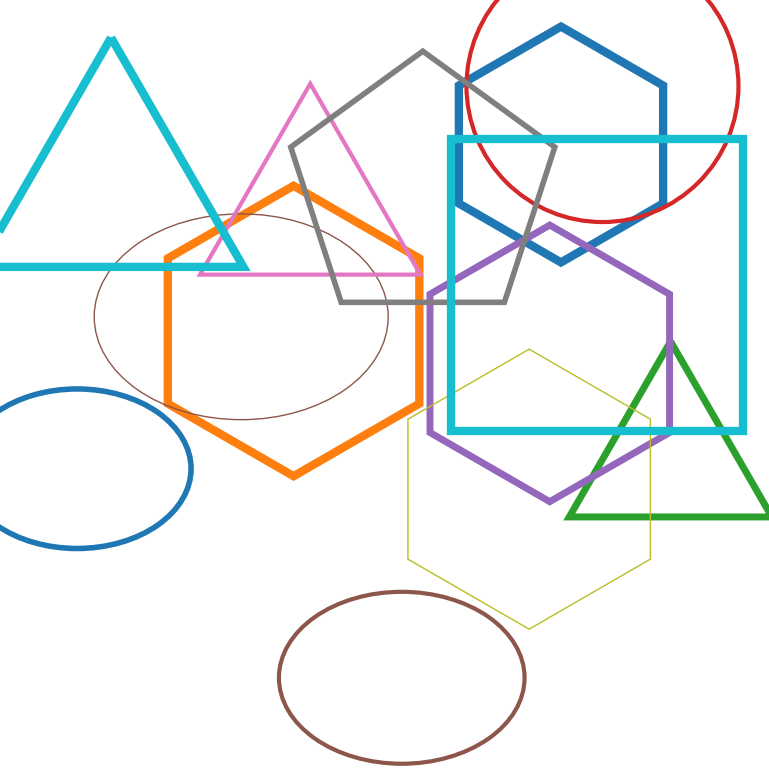[{"shape": "oval", "thickness": 2, "radius": 0.74, "center": [0.1, 0.391]}, {"shape": "hexagon", "thickness": 3, "radius": 0.77, "center": [0.729, 0.812]}, {"shape": "hexagon", "thickness": 3, "radius": 0.94, "center": [0.381, 0.57]}, {"shape": "triangle", "thickness": 2.5, "radius": 0.76, "center": [0.871, 0.405]}, {"shape": "circle", "thickness": 1.5, "radius": 0.88, "center": [0.782, 0.888]}, {"shape": "hexagon", "thickness": 2.5, "radius": 0.9, "center": [0.714, 0.528]}, {"shape": "oval", "thickness": 1.5, "radius": 0.8, "center": [0.522, 0.12]}, {"shape": "oval", "thickness": 0.5, "radius": 0.95, "center": [0.313, 0.589]}, {"shape": "triangle", "thickness": 1.5, "radius": 0.83, "center": [0.403, 0.726]}, {"shape": "pentagon", "thickness": 2, "radius": 0.9, "center": [0.549, 0.753]}, {"shape": "hexagon", "thickness": 0.5, "radius": 0.91, "center": [0.687, 0.365]}, {"shape": "triangle", "thickness": 3, "radius": 0.99, "center": [0.144, 0.753]}, {"shape": "square", "thickness": 3, "radius": 0.95, "center": [0.775, 0.63]}]